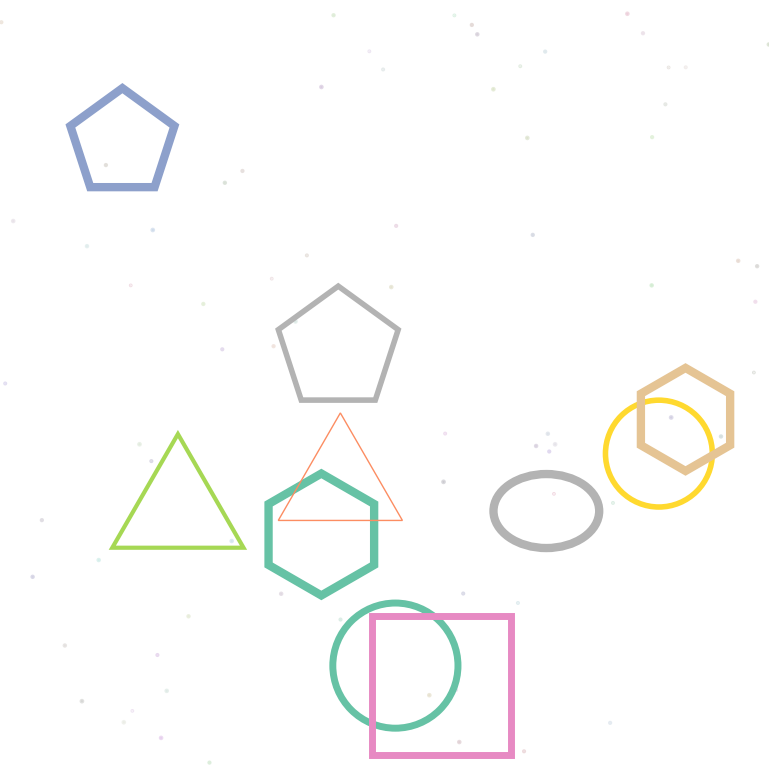[{"shape": "hexagon", "thickness": 3, "radius": 0.4, "center": [0.417, 0.306]}, {"shape": "circle", "thickness": 2.5, "radius": 0.41, "center": [0.514, 0.136]}, {"shape": "triangle", "thickness": 0.5, "radius": 0.47, "center": [0.442, 0.371]}, {"shape": "pentagon", "thickness": 3, "radius": 0.36, "center": [0.159, 0.814]}, {"shape": "square", "thickness": 2.5, "radius": 0.45, "center": [0.574, 0.109]}, {"shape": "triangle", "thickness": 1.5, "radius": 0.49, "center": [0.231, 0.338]}, {"shape": "circle", "thickness": 2, "radius": 0.35, "center": [0.856, 0.411]}, {"shape": "hexagon", "thickness": 3, "radius": 0.33, "center": [0.89, 0.455]}, {"shape": "pentagon", "thickness": 2, "radius": 0.41, "center": [0.439, 0.547]}, {"shape": "oval", "thickness": 3, "radius": 0.34, "center": [0.71, 0.336]}]